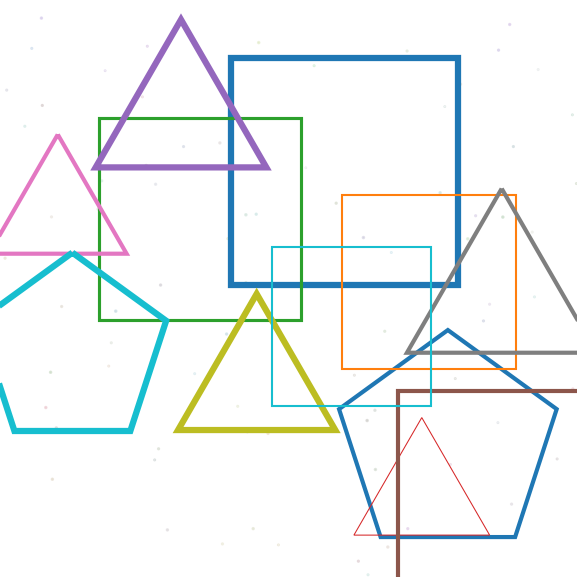[{"shape": "pentagon", "thickness": 2, "radius": 0.99, "center": [0.776, 0.229]}, {"shape": "square", "thickness": 3, "radius": 0.99, "center": [0.597, 0.702]}, {"shape": "square", "thickness": 1, "radius": 0.75, "center": [0.743, 0.51]}, {"shape": "square", "thickness": 1.5, "radius": 0.87, "center": [0.346, 0.62]}, {"shape": "triangle", "thickness": 0.5, "radius": 0.68, "center": [0.73, 0.14]}, {"shape": "triangle", "thickness": 3, "radius": 0.85, "center": [0.313, 0.795]}, {"shape": "square", "thickness": 2, "radius": 0.97, "center": [0.884, 0.128]}, {"shape": "triangle", "thickness": 2, "radius": 0.69, "center": [0.1, 0.629]}, {"shape": "triangle", "thickness": 2, "radius": 0.95, "center": [0.869, 0.483]}, {"shape": "triangle", "thickness": 3, "radius": 0.79, "center": [0.444, 0.333]}, {"shape": "pentagon", "thickness": 3, "radius": 0.85, "center": [0.125, 0.391]}, {"shape": "square", "thickness": 1, "radius": 0.69, "center": [0.609, 0.434]}]